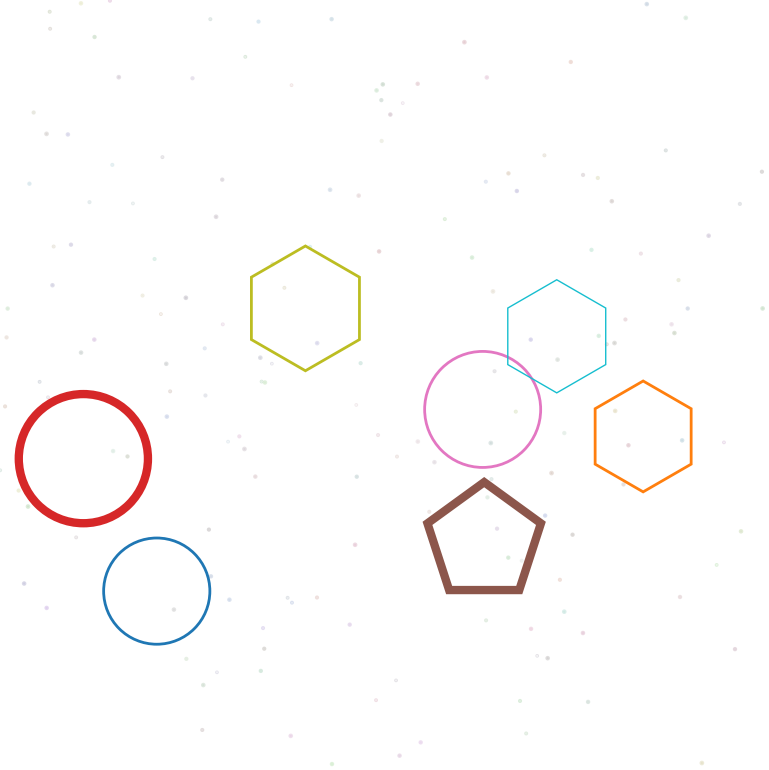[{"shape": "circle", "thickness": 1, "radius": 0.34, "center": [0.204, 0.232]}, {"shape": "hexagon", "thickness": 1, "radius": 0.36, "center": [0.835, 0.433]}, {"shape": "circle", "thickness": 3, "radius": 0.42, "center": [0.108, 0.404]}, {"shape": "pentagon", "thickness": 3, "radius": 0.39, "center": [0.629, 0.296]}, {"shape": "circle", "thickness": 1, "radius": 0.38, "center": [0.627, 0.468]}, {"shape": "hexagon", "thickness": 1, "radius": 0.41, "center": [0.397, 0.6]}, {"shape": "hexagon", "thickness": 0.5, "radius": 0.37, "center": [0.723, 0.563]}]